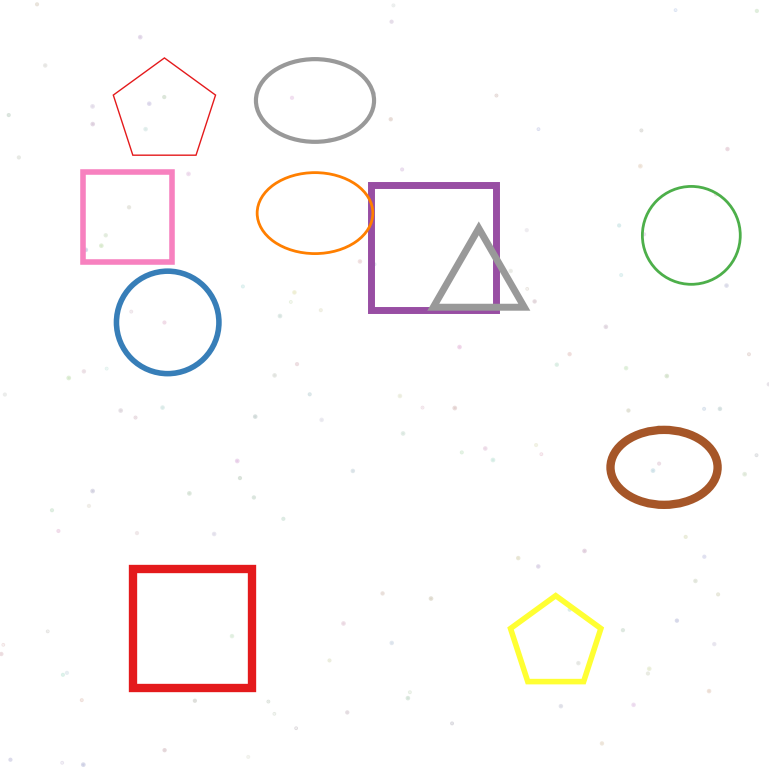[{"shape": "pentagon", "thickness": 0.5, "radius": 0.35, "center": [0.214, 0.855]}, {"shape": "square", "thickness": 3, "radius": 0.39, "center": [0.25, 0.184]}, {"shape": "circle", "thickness": 2, "radius": 0.33, "center": [0.218, 0.581]}, {"shape": "circle", "thickness": 1, "radius": 0.32, "center": [0.898, 0.694]}, {"shape": "square", "thickness": 2.5, "radius": 0.41, "center": [0.563, 0.678]}, {"shape": "oval", "thickness": 1, "radius": 0.38, "center": [0.409, 0.723]}, {"shape": "pentagon", "thickness": 2, "radius": 0.31, "center": [0.722, 0.165]}, {"shape": "oval", "thickness": 3, "radius": 0.35, "center": [0.862, 0.393]}, {"shape": "square", "thickness": 2, "radius": 0.29, "center": [0.166, 0.718]}, {"shape": "triangle", "thickness": 2.5, "radius": 0.34, "center": [0.622, 0.635]}, {"shape": "oval", "thickness": 1.5, "radius": 0.38, "center": [0.409, 0.87]}]